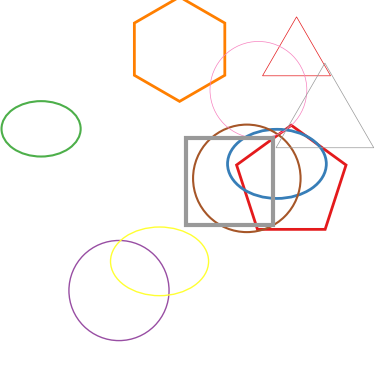[{"shape": "triangle", "thickness": 0.5, "radius": 0.51, "center": [0.77, 0.854]}, {"shape": "pentagon", "thickness": 2, "radius": 0.75, "center": [0.757, 0.525]}, {"shape": "oval", "thickness": 2, "radius": 0.64, "center": [0.719, 0.574]}, {"shape": "oval", "thickness": 1.5, "radius": 0.51, "center": [0.107, 0.665]}, {"shape": "circle", "thickness": 1, "radius": 0.65, "center": [0.309, 0.245]}, {"shape": "hexagon", "thickness": 2, "radius": 0.68, "center": [0.466, 0.872]}, {"shape": "oval", "thickness": 1, "radius": 0.64, "center": [0.414, 0.321]}, {"shape": "circle", "thickness": 1.5, "radius": 0.7, "center": [0.641, 0.537]}, {"shape": "circle", "thickness": 0.5, "radius": 0.63, "center": [0.671, 0.767]}, {"shape": "square", "thickness": 3, "radius": 0.56, "center": [0.597, 0.529]}, {"shape": "triangle", "thickness": 0.5, "radius": 0.73, "center": [0.844, 0.69]}]